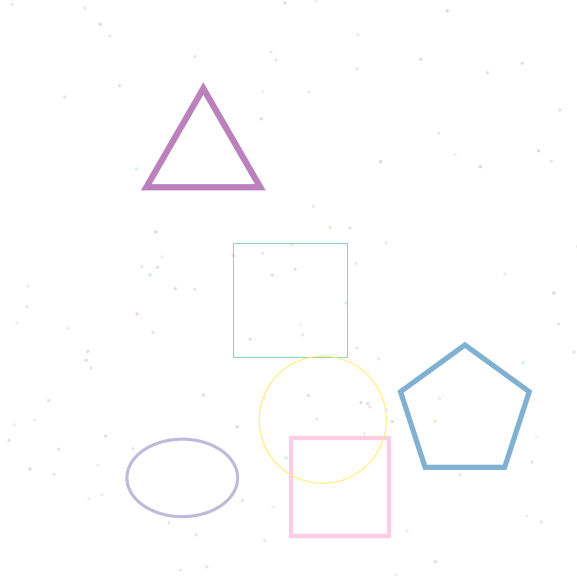[{"shape": "square", "thickness": 0.5, "radius": 0.49, "center": [0.502, 0.48]}, {"shape": "oval", "thickness": 1.5, "radius": 0.48, "center": [0.316, 0.172]}, {"shape": "pentagon", "thickness": 2.5, "radius": 0.59, "center": [0.805, 0.285]}, {"shape": "square", "thickness": 2, "radius": 0.43, "center": [0.589, 0.156]}, {"shape": "triangle", "thickness": 3, "radius": 0.57, "center": [0.352, 0.732]}, {"shape": "circle", "thickness": 0.5, "radius": 0.55, "center": [0.559, 0.272]}]